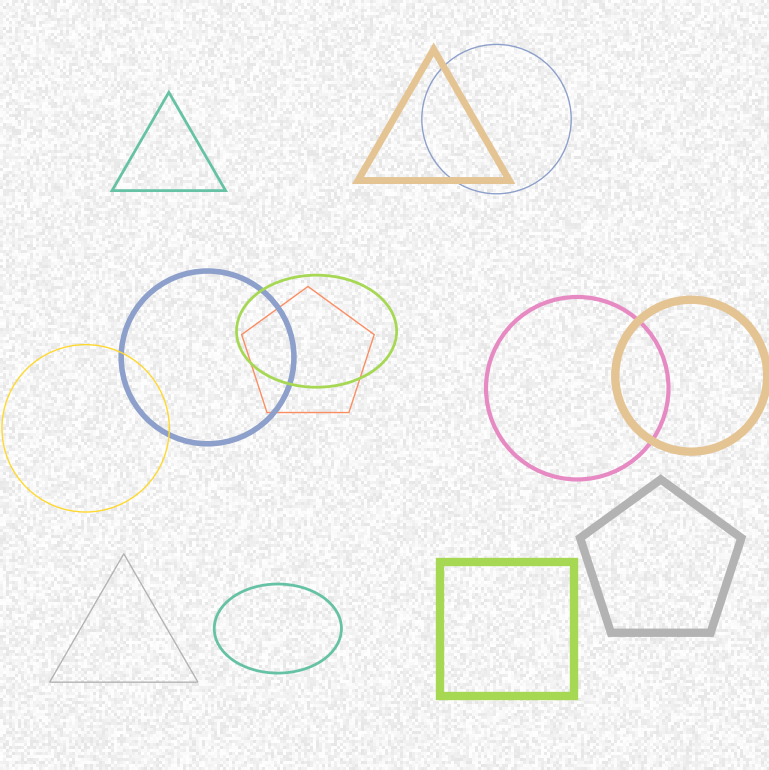[{"shape": "oval", "thickness": 1, "radius": 0.41, "center": [0.361, 0.184]}, {"shape": "triangle", "thickness": 1, "radius": 0.43, "center": [0.219, 0.795]}, {"shape": "pentagon", "thickness": 0.5, "radius": 0.45, "center": [0.4, 0.537]}, {"shape": "circle", "thickness": 0.5, "radius": 0.49, "center": [0.645, 0.845]}, {"shape": "circle", "thickness": 2, "radius": 0.56, "center": [0.27, 0.536]}, {"shape": "circle", "thickness": 1.5, "radius": 0.59, "center": [0.75, 0.496]}, {"shape": "oval", "thickness": 1, "radius": 0.52, "center": [0.411, 0.57]}, {"shape": "square", "thickness": 3, "radius": 0.44, "center": [0.658, 0.183]}, {"shape": "circle", "thickness": 0.5, "radius": 0.54, "center": [0.111, 0.444]}, {"shape": "circle", "thickness": 3, "radius": 0.49, "center": [0.898, 0.512]}, {"shape": "triangle", "thickness": 2.5, "radius": 0.57, "center": [0.563, 0.822]}, {"shape": "triangle", "thickness": 0.5, "radius": 0.56, "center": [0.161, 0.17]}, {"shape": "pentagon", "thickness": 3, "radius": 0.55, "center": [0.858, 0.267]}]